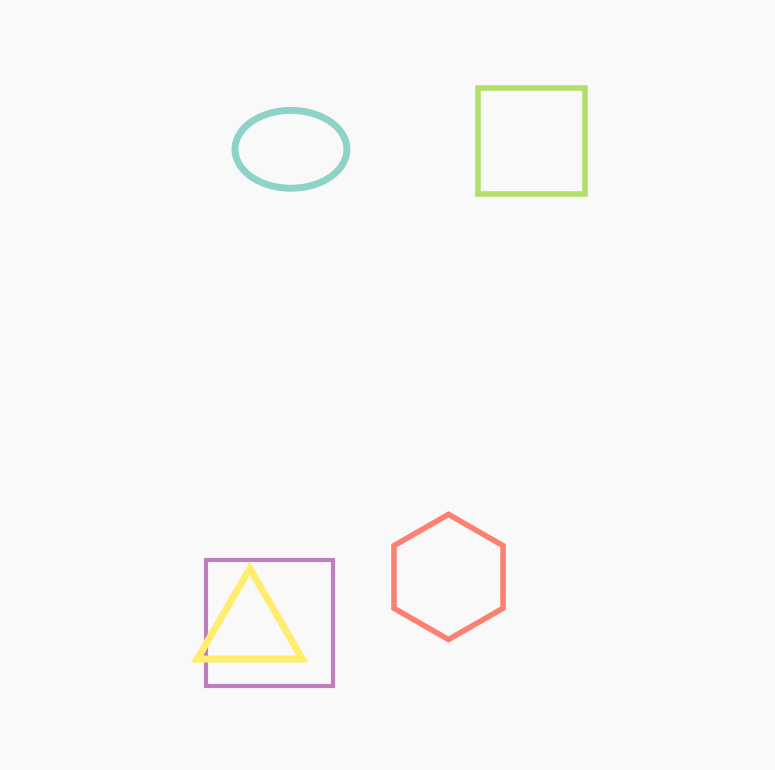[{"shape": "oval", "thickness": 2.5, "radius": 0.36, "center": [0.375, 0.806]}, {"shape": "hexagon", "thickness": 2, "radius": 0.41, "center": [0.579, 0.251]}, {"shape": "square", "thickness": 2, "radius": 0.34, "center": [0.686, 0.817]}, {"shape": "square", "thickness": 1.5, "radius": 0.41, "center": [0.348, 0.191]}, {"shape": "triangle", "thickness": 2.5, "radius": 0.39, "center": [0.322, 0.183]}]